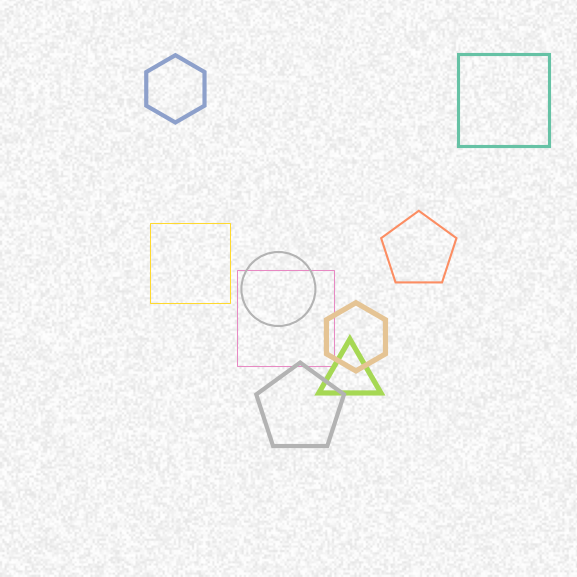[{"shape": "square", "thickness": 1.5, "radius": 0.4, "center": [0.872, 0.826]}, {"shape": "pentagon", "thickness": 1, "radius": 0.34, "center": [0.725, 0.566]}, {"shape": "hexagon", "thickness": 2, "radius": 0.29, "center": [0.304, 0.845]}, {"shape": "square", "thickness": 0.5, "radius": 0.42, "center": [0.494, 0.448]}, {"shape": "triangle", "thickness": 2.5, "radius": 0.31, "center": [0.606, 0.35]}, {"shape": "square", "thickness": 0.5, "radius": 0.35, "center": [0.329, 0.544]}, {"shape": "hexagon", "thickness": 2.5, "radius": 0.3, "center": [0.616, 0.416]}, {"shape": "pentagon", "thickness": 2, "radius": 0.4, "center": [0.52, 0.291]}, {"shape": "circle", "thickness": 1, "radius": 0.32, "center": [0.482, 0.499]}]